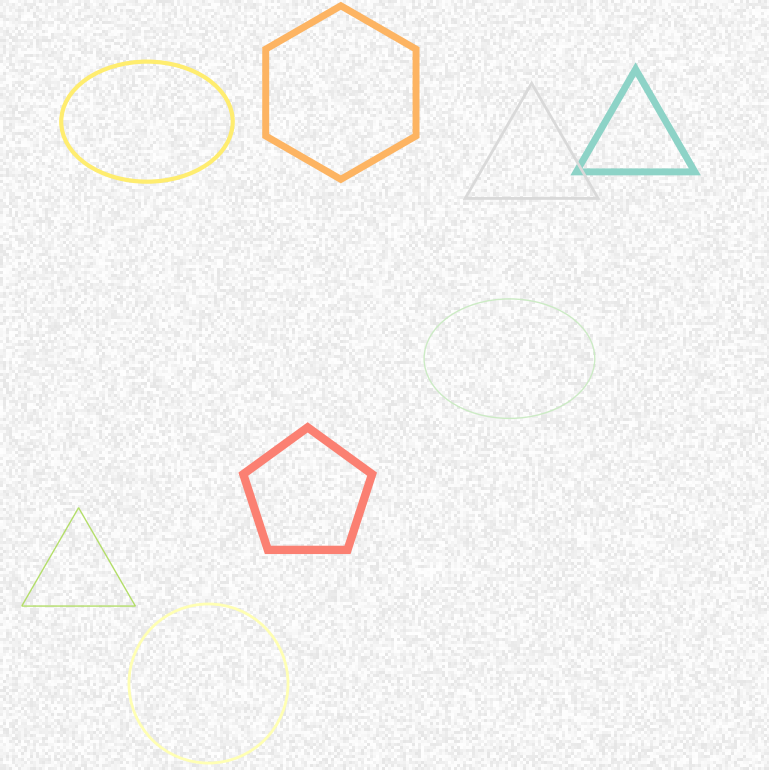[{"shape": "triangle", "thickness": 2.5, "radius": 0.44, "center": [0.825, 0.821]}, {"shape": "circle", "thickness": 1, "radius": 0.52, "center": [0.271, 0.112]}, {"shape": "pentagon", "thickness": 3, "radius": 0.44, "center": [0.4, 0.357]}, {"shape": "hexagon", "thickness": 2.5, "radius": 0.56, "center": [0.443, 0.88]}, {"shape": "triangle", "thickness": 0.5, "radius": 0.43, "center": [0.102, 0.255]}, {"shape": "triangle", "thickness": 1, "radius": 0.5, "center": [0.69, 0.792]}, {"shape": "oval", "thickness": 0.5, "radius": 0.55, "center": [0.662, 0.534]}, {"shape": "oval", "thickness": 1.5, "radius": 0.56, "center": [0.191, 0.842]}]